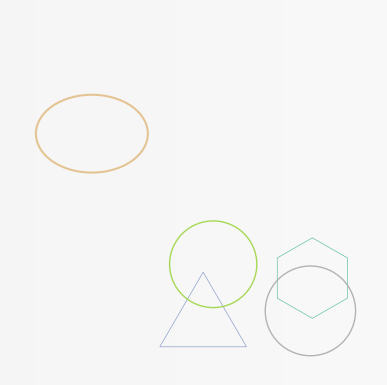[{"shape": "hexagon", "thickness": 0.5, "radius": 0.52, "center": [0.806, 0.278]}, {"shape": "triangle", "thickness": 0.5, "radius": 0.65, "center": [0.524, 0.164]}, {"shape": "circle", "thickness": 1, "radius": 0.56, "center": [0.55, 0.314]}, {"shape": "oval", "thickness": 1.5, "radius": 0.72, "center": [0.237, 0.653]}, {"shape": "circle", "thickness": 1, "radius": 0.58, "center": [0.801, 0.193]}]